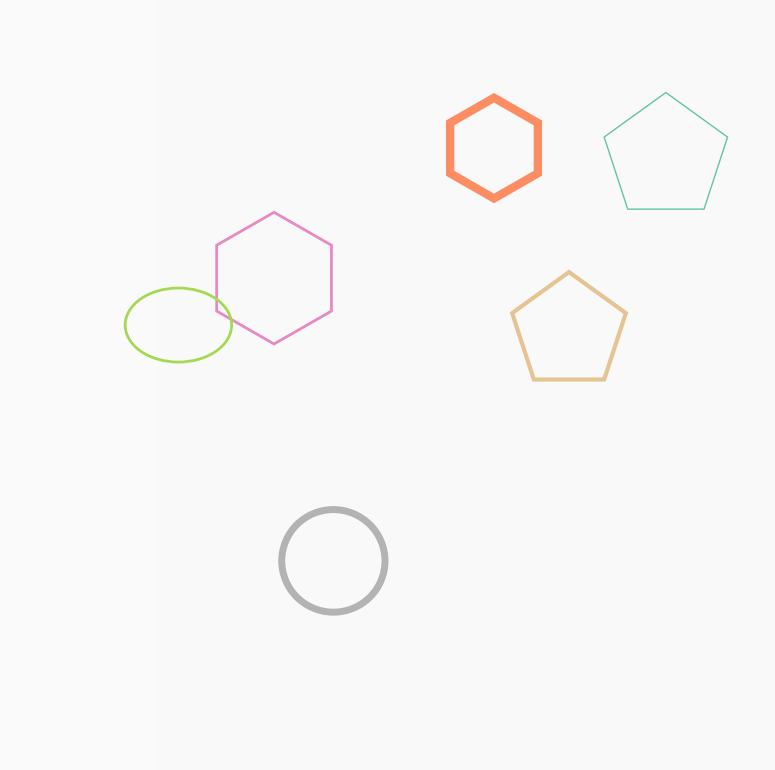[{"shape": "pentagon", "thickness": 0.5, "radius": 0.42, "center": [0.859, 0.796]}, {"shape": "hexagon", "thickness": 3, "radius": 0.33, "center": [0.637, 0.808]}, {"shape": "hexagon", "thickness": 1, "radius": 0.43, "center": [0.354, 0.639]}, {"shape": "oval", "thickness": 1, "radius": 0.34, "center": [0.23, 0.578]}, {"shape": "pentagon", "thickness": 1.5, "radius": 0.39, "center": [0.734, 0.57]}, {"shape": "circle", "thickness": 2.5, "radius": 0.33, "center": [0.43, 0.272]}]